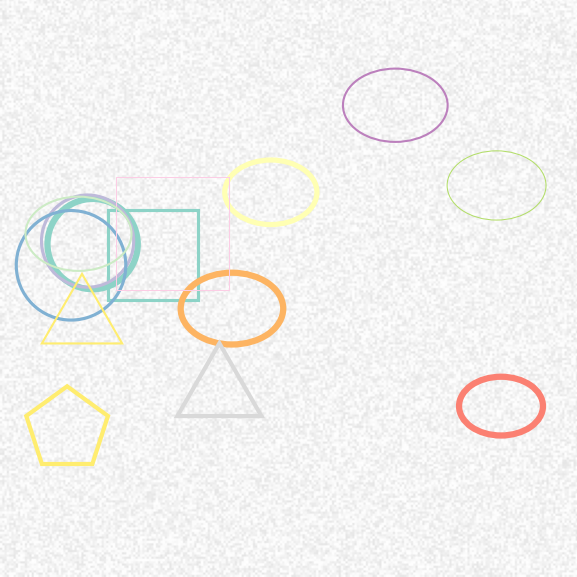[{"shape": "square", "thickness": 1.5, "radius": 0.39, "center": [0.265, 0.558]}, {"shape": "circle", "thickness": 3, "radius": 0.39, "center": [0.16, 0.577]}, {"shape": "oval", "thickness": 2.5, "radius": 0.4, "center": [0.469, 0.666]}, {"shape": "circle", "thickness": 1.5, "radius": 0.4, "center": [0.152, 0.582]}, {"shape": "oval", "thickness": 3, "radius": 0.36, "center": [0.868, 0.296]}, {"shape": "circle", "thickness": 1.5, "radius": 0.47, "center": [0.123, 0.54]}, {"shape": "oval", "thickness": 3, "radius": 0.44, "center": [0.402, 0.465]}, {"shape": "oval", "thickness": 0.5, "radius": 0.43, "center": [0.86, 0.678]}, {"shape": "square", "thickness": 0.5, "radius": 0.49, "center": [0.299, 0.595]}, {"shape": "triangle", "thickness": 2, "radius": 0.42, "center": [0.38, 0.321]}, {"shape": "oval", "thickness": 1, "radius": 0.45, "center": [0.685, 0.817]}, {"shape": "oval", "thickness": 1, "radius": 0.46, "center": [0.136, 0.594]}, {"shape": "pentagon", "thickness": 2, "radius": 0.37, "center": [0.116, 0.256]}, {"shape": "triangle", "thickness": 1, "radius": 0.4, "center": [0.142, 0.445]}]